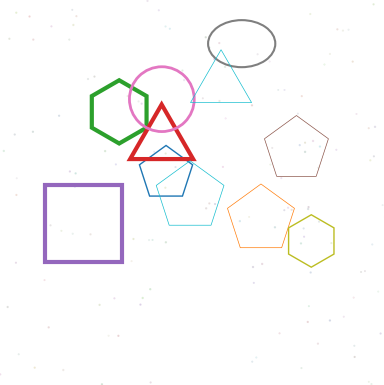[{"shape": "pentagon", "thickness": 1, "radius": 0.36, "center": [0.431, 0.549]}, {"shape": "pentagon", "thickness": 0.5, "radius": 0.46, "center": [0.678, 0.431]}, {"shape": "hexagon", "thickness": 3, "radius": 0.41, "center": [0.31, 0.709]}, {"shape": "triangle", "thickness": 3, "radius": 0.47, "center": [0.42, 0.634]}, {"shape": "square", "thickness": 3, "radius": 0.5, "center": [0.216, 0.419]}, {"shape": "pentagon", "thickness": 0.5, "radius": 0.44, "center": [0.77, 0.613]}, {"shape": "circle", "thickness": 2, "radius": 0.42, "center": [0.42, 0.742]}, {"shape": "oval", "thickness": 1.5, "radius": 0.44, "center": [0.628, 0.887]}, {"shape": "hexagon", "thickness": 1, "radius": 0.34, "center": [0.809, 0.374]}, {"shape": "pentagon", "thickness": 0.5, "radius": 0.46, "center": [0.494, 0.49]}, {"shape": "triangle", "thickness": 0.5, "radius": 0.46, "center": [0.574, 0.779]}]